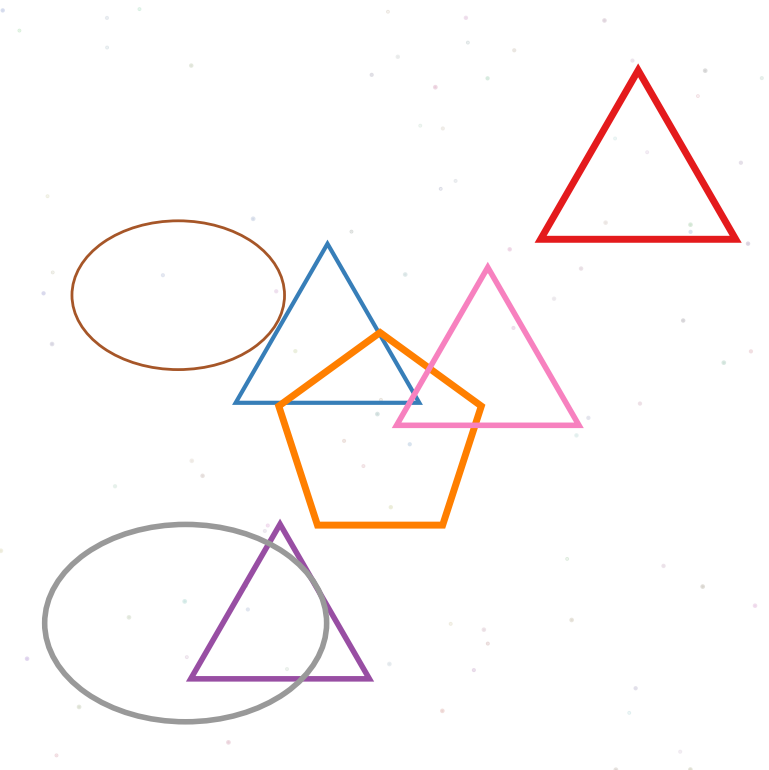[{"shape": "triangle", "thickness": 2.5, "radius": 0.73, "center": [0.829, 0.762]}, {"shape": "triangle", "thickness": 1.5, "radius": 0.69, "center": [0.425, 0.546]}, {"shape": "triangle", "thickness": 2, "radius": 0.67, "center": [0.364, 0.185]}, {"shape": "pentagon", "thickness": 2.5, "radius": 0.69, "center": [0.494, 0.43]}, {"shape": "oval", "thickness": 1, "radius": 0.69, "center": [0.231, 0.617]}, {"shape": "triangle", "thickness": 2, "radius": 0.68, "center": [0.633, 0.516]}, {"shape": "oval", "thickness": 2, "radius": 0.92, "center": [0.241, 0.191]}]